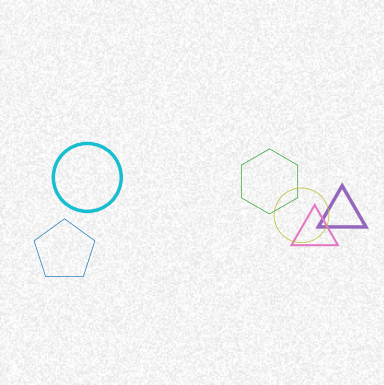[{"shape": "pentagon", "thickness": 0.5, "radius": 0.42, "center": [0.167, 0.349]}, {"shape": "hexagon", "thickness": 0.5, "radius": 0.42, "center": [0.7, 0.529]}, {"shape": "triangle", "thickness": 2.5, "radius": 0.36, "center": [0.889, 0.446]}, {"shape": "triangle", "thickness": 1.5, "radius": 0.35, "center": [0.817, 0.398]}, {"shape": "circle", "thickness": 0.5, "radius": 0.36, "center": [0.783, 0.441]}, {"shape": "circle", "thickness": 2.5, "radius": 0.44, "center": [0.227, 0.539]}]